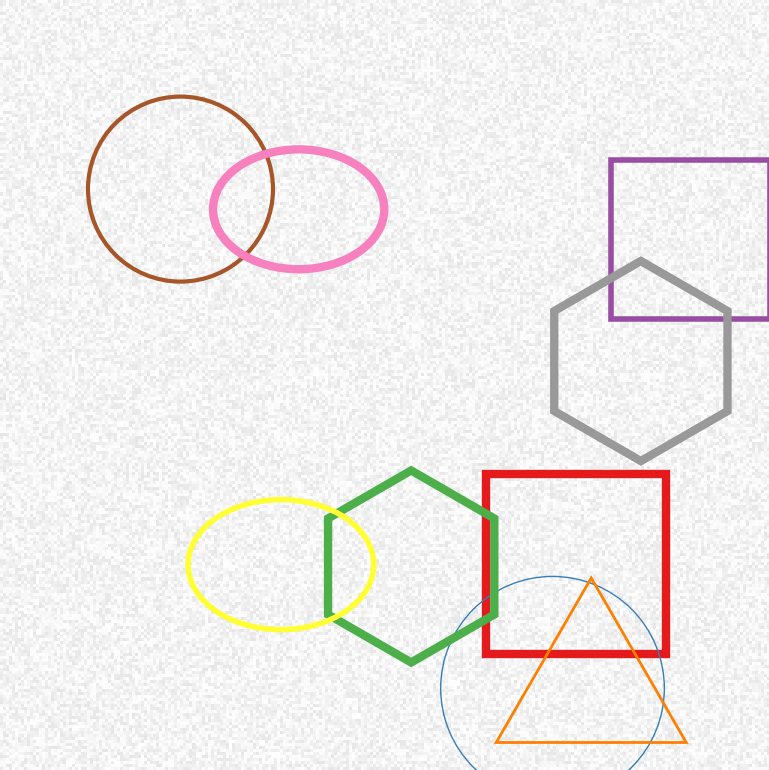[{"shape": "square", "thickness": 3, "radius": 0.59, "center": [0.748, 0.268]}, {"shape": "circle", "thickness": 0.5, "radius": 0.73, "center": [0.718, 0.106]}, {"shape": "hexagon", "thickness": 3, "radius": 0.62, "center": [0.534, 0.264]}, {"shape": "square", "thickness": 2, "radius": 0.51, "center": [0.897, 0.689]}, {"shape": "triangle", "thickness": 1, "radius": 0.71, "center": [0.768, 0.107]}, {"shape": "oval", "thickness": 2, "radius": 0.6, "center": [0.365, 0.267]}, {"shape": "circle", "thickness": 1.5, "radius": 0.6, "center": [0.234, 0.754]}, {"shape": "oval", "thickness": 3, "radius": 0.56, "center": [0.388, 0.728]}, {"shape": "hexagon", "thickness": 3, "radius": 0.65, "center": [0.832, 0.531]}]